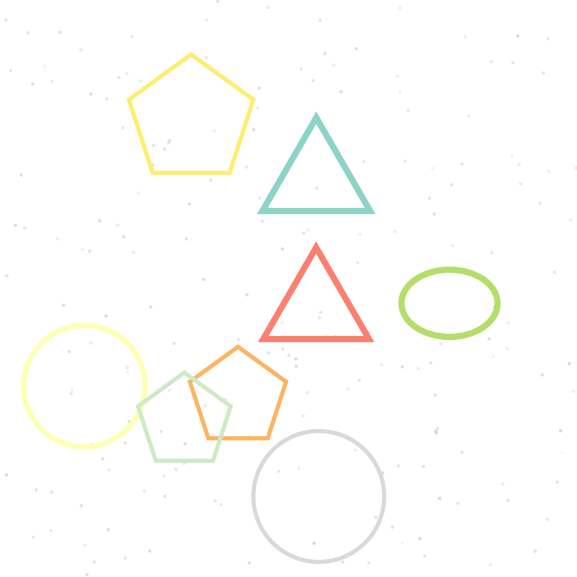[{"shape": "triangle", "thickness": 3, "radius": 0.54, "center": [0.548, 0.688]}, {"shape": "circle", "thickness": 2.5, "radius": 0.53, "center": [0.146, 0.331]}, {"shape": "triangle", "thickness": 3, "radius": 0.53, "center": [0.547, 0.465]}, {"shape": "pentagon", "thickness": 2, "radius": 0.44, "center": [0.412, 0.311]}, {"shape": "oval", "thickness": 3, "radius": 0.42, "center": [0.778, 0.474]}, {"shape": "circle", "thickness": 2, "radius": 0.57, "center": [0.552, 0.139]}, {"shape": "pentagon", "thickness": 2, "radius": 0.42, "center": [0.319, 0.27]}, {"shape": "pentagon", "thickness": 2, "radius": 0.57, "center": [0.331, 0.792]}]